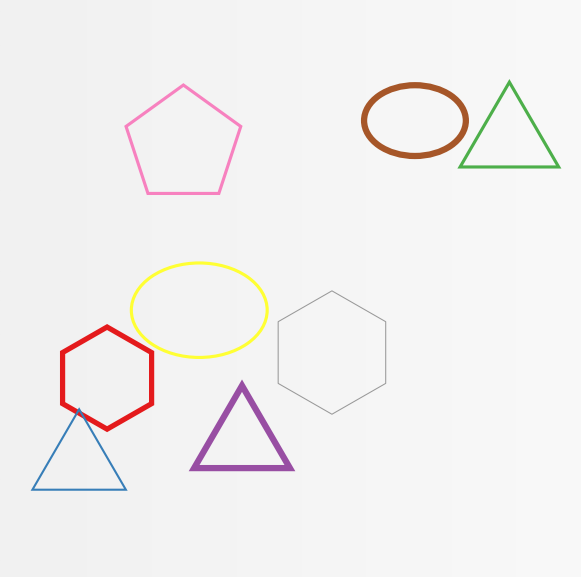[{"shape": "hexagon", "thickness": 2.5, "radius": 0.44, "center": [0.184, 0.344]}, {"shape": "triangle", "thickness": 1, "radius": 0.46, "center": [0.136, 0.198]}, {"shape": "triangle", "thickness": 1.5, "radius": 0.49, "center": [0.876, 0.759]}, {"shape": "triangle", "thickness": 3, "radius": 0.48, "center": [0.416, 0.236]}, {"shape": "oval", "thickness": 1.5, "radius": 0.58, "center": [0.343, 0.462]}, {"shape": "oval", "thickness": 3, "radius": 0.44, "center": [0.714, 0.79]}, {"shape": "pentagon", "thickness": 1.5, "radius": 0.52, "center": [0.316, 0.748]}, {"shape": "hexagon", "thickness": 0.5, "radius": 0.53, "center": [0.571, 0.389]}]